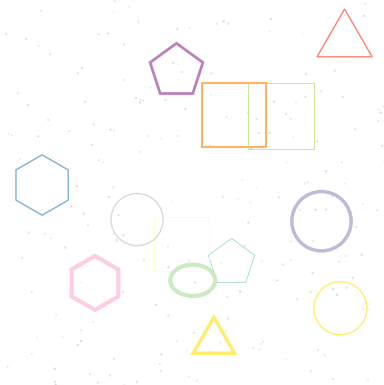[{"shape": "pentagon", "thickness": 0.5, "radius": 0.32, "center": [0.601, 0.317]}, {"shape": "square", "thickness": 0.5, "radius": 0.36, "center": [0.471, 0.366]}, {"shape": "circle", "thickness": 2.5, "radius": 0.39, "center": [0.835, 0.425]}, {"shape": "triangle", "thickness": 1, "radius": 0.41, "center": [0.895, 0.894]}, {"shape": "hexagon", "thickness": 1, "radius": 0.39, "center": [0.109, 0.519]}, {"shape": "square", "thickness": 1.5, "radius": 0.42, "center": [0.607, 0.702]}, {"shape": "square", "thickness": 0.5, "radius": 0.43, "center": [0.73, 0.699]}, {"shape": "hexagon", "thickness": 3, "radius": 0.35, "center": [0.247, 0.265]}, {"shape": "circle", "thickness": 1, "radius": 0.34, "center": [0.356, 0.43]}, {"shape": "pentagon", "thickness": 2, "radius": 0.36, "center": [0.458, 0.815]}, {"shape": "oval", "thickness": 3, "radius": 0.29, "center": [0.501, 0.272]}, {"shape": "circle", "thickness": 1, "radius": 0.34, "center": [0.884, 0.199]}, {"shape": "triangle", "thickness": 2.5, "radius": 0.31, "center": [0.556, 0.114]}]